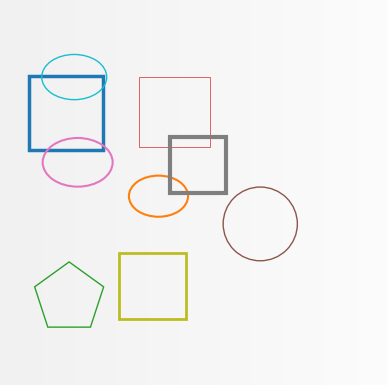[{"shape": "square", "thickness": 2.5, "radius": 0.48, "center": [0.171, 0.707]}, {"shape": "oval", "thickness": 1.5, "radius": 0.38, "center": [0.409, 0.49]}, {"shape": "pentagon", "thickness": 1, "radius": 0.47, "center": [0.178, 0.226]}, {"shape": "square", "thickness": 0.5, "radius": 0.46, "center": [0.451, 0.709]}, {"shape": "circle", "thickness": 1, "radius": 0.48, "center": [0.672, 0.418]}, {"shape": "oval", "thickness": 1.5, "radius": 0.45, "center": [0.2, 0.578]}, {"shape": "square", "thickness": 3, "radius": 0.36, "center": [0.512, 0.571]}, {"shape": "square", "thickness": 2, "radius": 0.43, "center": [0.394, 0.258]}, {"shape": "oval", "thickness": 1, "radius": 0.42, "center": [0.192, 0.8]}]